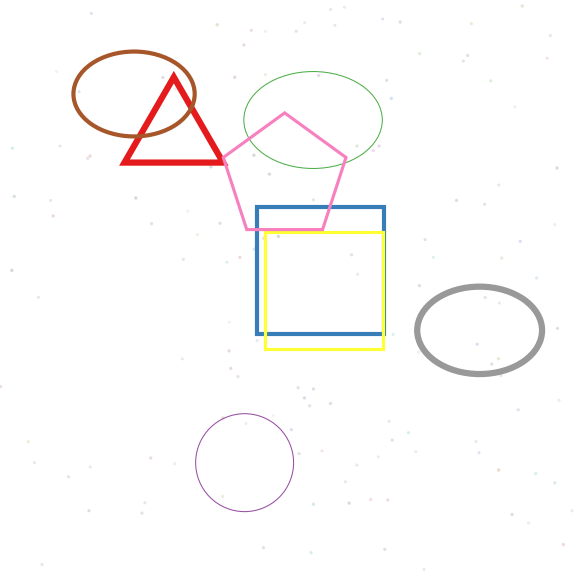[{"shape": "triangle", "thickness": 3, "radius": 0.49, "center": [0.301, 0.767]}, {"shape": "square", "thickness": 2, "radius": 0.55, "center": [0.555, 0.531]}, {"shape": "oval", "thickness": 0.5, "radius": 0.6, "center": [0.542, 0.791]}, {"shape": "circle", "thickness": 0.5, "radius": 0.42, "center": [0.424, 0.198]}, {"shape": "square", "thickness": 1.5, "radius": 0.51, "center": [0.561, 0.496]}, {"shape": "oval", "thickness": 2, "radius": 0.52, "center": [0.232, 0.836]}, {"shape": "pentagon", "thickness": 1.5, "radius": 0.56, "center": [0.493, 0.692]}, {"shape": "oval", "thickness": 3, "radius": 0.54, "center": [0.831, 0.427]}]